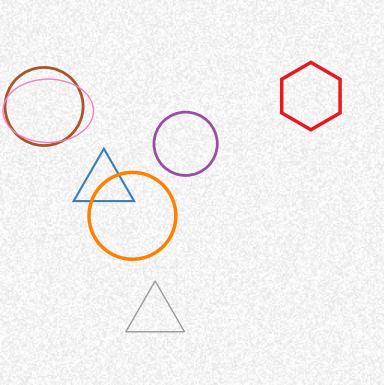[{"shape": "hexagon", "thickness": 2.5, "radius": 0.44, "center": [0.808, 0.75]}, {"shape": "triangle", "thickness": 1.5, "radius": 0.45, "center": [0.27, 0.523]}, {"shape": "circle", "thickness": 2, "radius": 0.41, "center": [0.482, 0.627]}, {"shape": "circle", "thickness": 2.5, "radius": 0.56, "center": [0.344, 0.439]}, {"shape": "circle", "thickness": 2, "radius": 0.51, "center": [0.114, 0.723]}, {"shape": "oval", "thickness": 1, "radius": 0.59, "center": [0.125, 0.712]}, {"shape": "triangle", "thickness": 1, "radius": 0.44, "center": [0.403, 0.182]}]